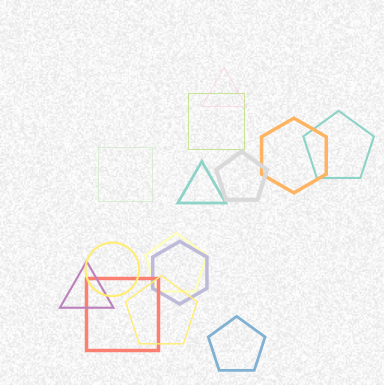[{"shape": "triangle", "thickness": 2, "radius": 0.36, "center": [0.524, 0.509]}, {"shape": "pentagon", "thickness": 1.5, "radius": 0.48, "center": [0.88, 0.616]}, {"shape": "pentagon", "thickness": 1.5, "radius": 0.42, "center": [0.458, 0.311]}, {"shape": "hexagon", "thickness": 2.5, "radius": 0.41, "center": [0.467, 0.292]}, {"shape": "square", "thickness": 2.5, "radius": 0.47, "center": [0.318, 0.185]}, {"shape": "pentagon", "thickness": 2, "radius": 0.39, "center": [0.615, 0.101]}, {"shape": "hexagon", "thickness": 2.5, "radius": 0.48, "center": [0.763, 0.596]}, {"shape": "square", "thickness": 0.5, "radius": 0.36, "center": [0.562, 0.685]}, {"shape": "triangle", "thickness": 0.5, "radius": 0.34, "center": [0.582, 0.757]}, {"shape": "pentagon", "thickness": 3, "radius": 0.35, "center": [0.628, 0.537]}, {"shape": "triangle", "thickness": 1.5, "radius": 0.4, "center": [0.225, 0.241]}, {"shape": "square", "thickness": 0.5, "radius": 0.35, "center": [0.325, 0.549]}, {"shape": "pentagon", "thickness": 1, "radius": 0.49, "center": [0.419, 0.186]}, {"shape": "circle", "thickness": 1.5, "radius": 0.35, "center": [0.292, 0.3]}]